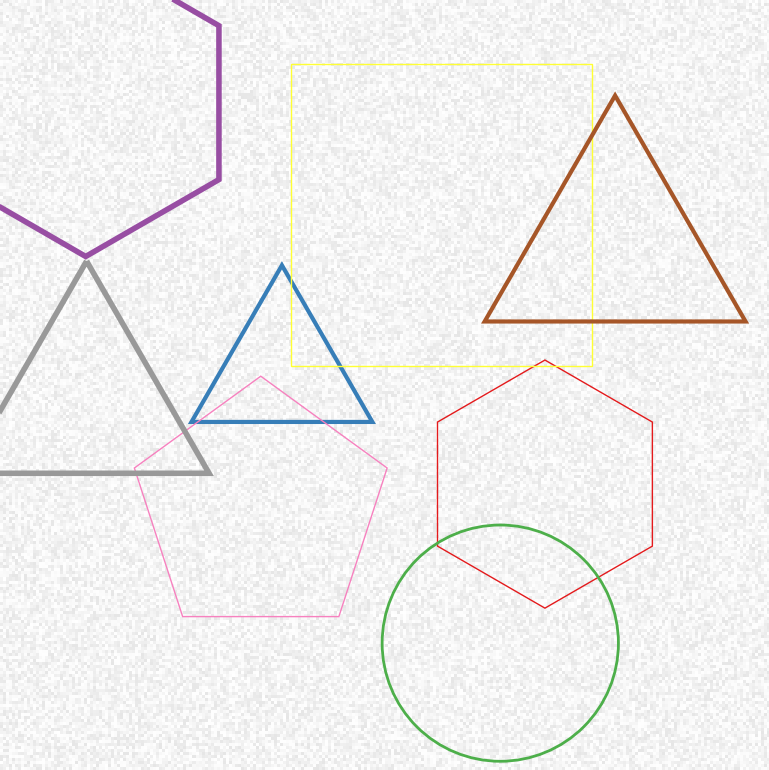[{"shape": "hexagon", "thickness": 0.5, "radius": 0.81, "center": [0.708, 0.371]}, {"shape": "triangle", "thickness": 1.5, "radius": 0.68, "center": [0.366, 0.52]}, {"shape": "circle", "thickness": 1, "radius": 0.77, "center": [0.65, 0.165]}, {"shape": "hexagon", "thickness": 2, "radius": 1.0, "center": [0.111, 0.867]}, {"shape": "square", "thickness": 0.5, "radius": 0.98, "center": [0.574, 0.721]}, {"shape": "triangle", "thickness": 1.5, "radius": 0.98, "center": [0.799, 0.68]}, {"shape": "pentagon", "thickness": 0.5, "radius": 0.86, "center": [0.339, 0.339]}, {"shape": "triangle", "thickness": 2, "radius": 0.92, "center": [0.112, 0.477]}]